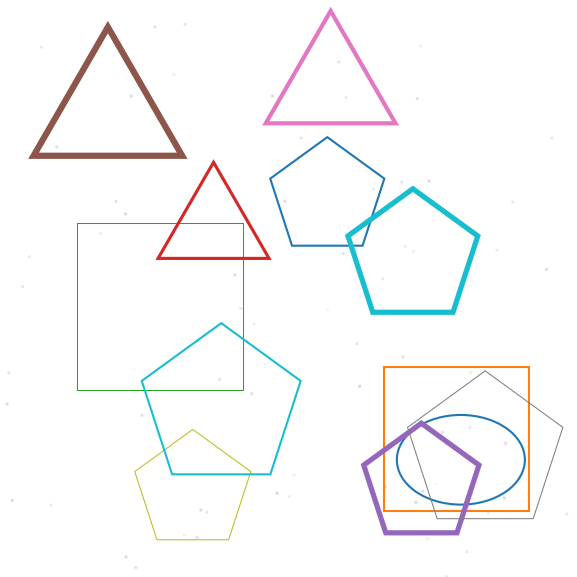[{"shape": "oval", "thickness": 1, "radius": 0.55, "center": [0.798, 0.203]}, {"shape": "pentagon", "thickness": 1, "radius": 0.52, "center": [0.567, 0.658]}, {"shape": "square", "thickness": 1, "radius": 0.63, "center": [0.79, 0.239]}, {"shape": "square", "thickness": 0.5, "radius": 0.72, "center": [0.277, 0.468]}, {"shape": "triangle", "thickness": 1.5, "radius": 0.55, "center": [0.37, 0.607]}, {"shape": "pentagon", "thickness": 2.5, "radius": 0.52, "center": [0.73, 0.161]}, {"shape": "triangle", "thickness": 3, "radius": 0.74, "center": [0.187, 0.804]}, {"shape": "triangle", "thickness": 2, "radius": 0.65, "center": [0.573, 0.85]}, {"shape": "pentagon", "thickness": 0.5, "radius": 0.71, "center": [0.84, 0.215]}, {"shape": "pentagon", "thickness": 0.5, "radius": 0.53, "center": [0.334, 0.15]}, {"shape": "pentagon", "thickness": 2.5, "radius": 0.59, "center": [0.715, 0.554]}, {"shape": "pentagon", "thickness": 1, "radius": 0.72, "center": [0.383, 0.295]}]